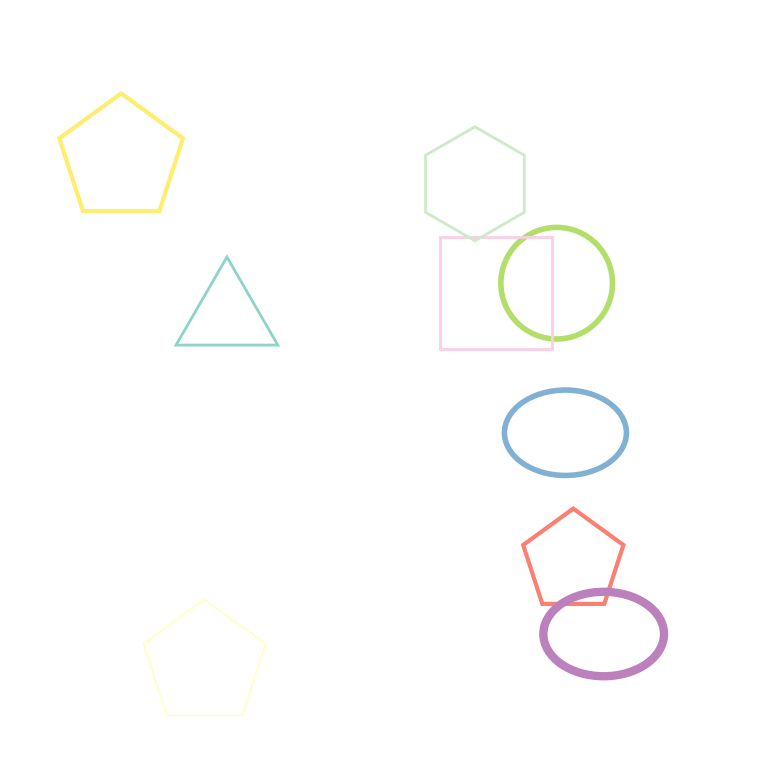[{"shape": "triangle", "thickness": 1, "radius": 0.38, "center": [0.295, 0.59]}, {"shape": "pentagon", "thickness": 0.5, "radius": 0.42, "center": [0.266, 0.138]}, {"shape": "pentagon", "thickness": 1.5, "radius": 0.34, "center": [0.745, 0.271]}, {"shape": "oval", "thickness": 2, "radius": 0.4, "center": [0.734, 0.438]}, {"shape": "circle", "thickness": 2, "radius": 0.36, "center": [0.723, 0.632]}, {"shape": "square", "thickness": 1, "radius": 0.37, "center": [0.644, 0.62]}, {"shape": "oval", "thickness": 3, "radius": 0.39, "center": [0.784, 0.177]}, {"shape": "hexagon", "thickness": 1, "radius": 0.37, "center": [0.617, 0.761]}, {"shape": "pentagon", "thickness": 1.5, "radius": 0.42, "center": [0.157, 0.794]}]